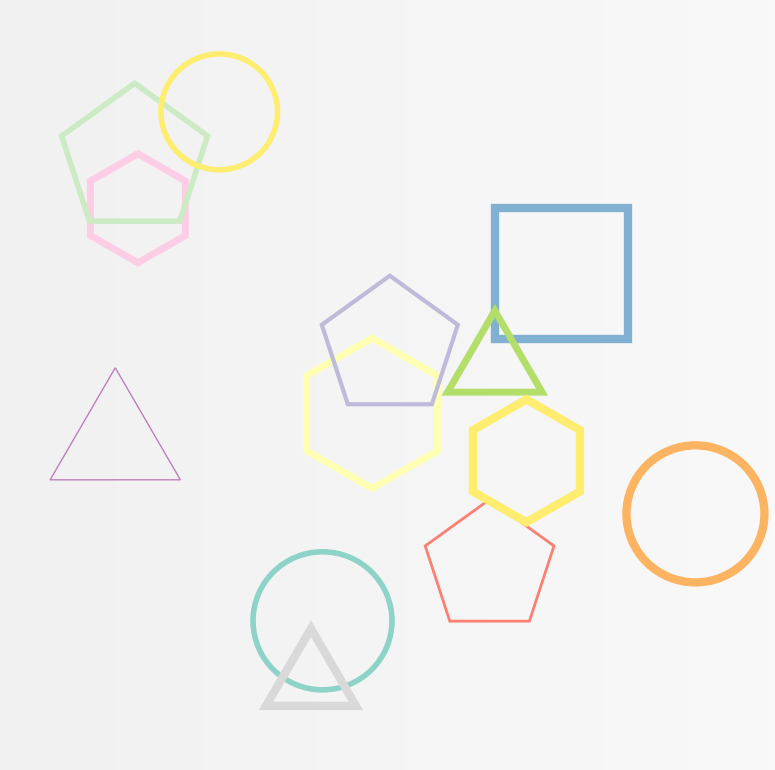[{"shape": "circle", "thickness": 2, "radius": 0.45, "center": [0.416, 0.194]}, {"shape": "hexagon", "thickness": 2.5, "radius": 0.49, "center": [0.48, 0.463]}, {"shape": "pentagon", "thickness": 1.5, "radius": 0.46, "center": [0.503, 0.55]}, {"shape": "pentagon", "thickness": 1, "radius": 0.44, "center": [0.632, 0.264]}, {"shape": "square", "thickness": 3, "radius": 0.43, "center": [0.725, 0.645]}, {"shape": "circle", "thickness": 3, "radius": 0.45, "center": [0.897, 0.333]}, {"shape": "triangle", "thickness": 2.5, "radius": 0.35, "center": [0.638, 0.526]}, {"shape": "hexagon", "thickness": 2.5, "radius": 0.35, "center": [0.178, 0.73]}, {"shape": "triangle", "thickness": 3, "radius": 0.33, "center": [0.401, 0.117]}, {"shape": "triangle", "thickness": 0.5, "radius": 0.49, "center": [0.149, 0.425]}, {"shape": "pentagon", "thickness": 2, "radius": 0.5, "center": [0.174, 0.793]}, {"shape": "hexagon", "thickness": 3, "radius": 0.4, "center": [0.679, 0.402]}, {"shape": "circle", "thickness": 2, "radius": 0.38, "center": [0.283, 0.855]}]